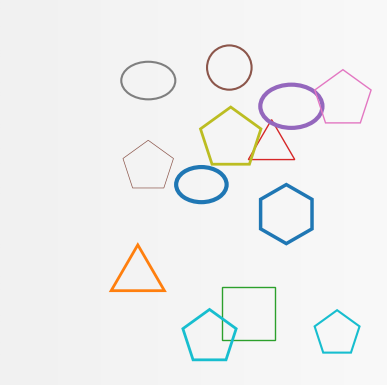[{"shape": "oval", "thickness": 3, "radius": 0.33, "center": [0.52, 0.52]}, {"shape": "hexagon", "thickness": 2.5, "radius": 0.38, "center": [0.739, 0.444]}, {"shape": "triangle", "thickness": 2, "radius": 0.4, "center": [0.356, 0.285]}, {"shape": "square", "thickness": 1, "radius": 0.34, "center": [0.64, 0.185]}, {"shape": "triangle", "thickness": 1, "radius": 0.35, "center": [0.701, 0.62]}, {"shape": "oval", "thickness": 3, "radius": 0.4, "center": [0.752, 0.724]}, {"shape": "pentagon", "thickness": 0.5, "radius": 0.34, "center": [0.383, 0.567]}, {"shape": "circle", "thickness": 1.5, "radius": 0.29, "center": [0.592, 0.825]}, {"shape": "pentagon", "thickness": 1, "radius": 0.38, "center": [0.885, 0.743]}, {"shape": "oval", "thickness": 1.5, "radius": 0.35, "center": [0.383, 0.791]}, {"shape": "pentagon", "thickness": 2, "radius": 0.41, "center": [0.595, 0.64]}, {"shape": "pentagon", "thickness": 1.5, "radius": 0.3, "center": [0.87, 0.133]}, {"shape": "pentagon", "thickness": 2, "radius": 0.36, "center": [0.541, 0.124]}]